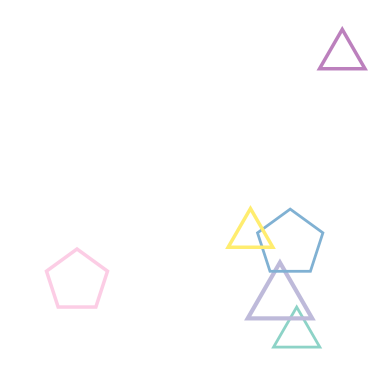[{"shape": "triangle", "thickness": 2, "radius": 0.35, "center": [0.771, 0.133]}, {"shape": "triangle", "thickness": 3, "radius": 0.48, "center": [0.727, 0.221]}, {"shape": "pentagon", "thickness": 2, "radius": 0.45, "center": [0.754, 0.368]}, {"shape": "pentagon", "thickness": 2.5, "radius": 0.42, "center": [0.2, 0.27]}, {"shape": "triangle", "thickness": 2.5, "radius": 0.34, "center": [0.889, 0.856]}, {"shape": "triangle", "thickness": 2.5, "radius": 0.34, "center": [0.651, 0.391]}]